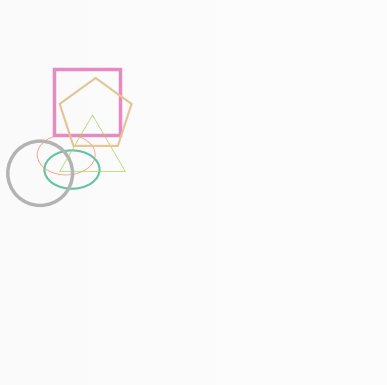[{"shape": "oval", "thickness": 1.5, "radius": 0.36, "center": [0.186, 0.56]}, {"shape": "oval", "thickness": 0.5, "radius": 0.37, "center": [0.171, 0.598]}, {"shape": "square", "thickness": 2.5, "radius": 0.43, "center": [0.225, 0.735]}, {"shape": "triangle", "thickness": 0.5, "radius": 0.49, "center": [0.239, 0.603]}, {"shape": "pentagon", "thickness": 1.5, "radius": 0.49, "center": [0.247, 0.7]}, {"shape": "circle", "thickness": 2.5, "radius": 0.42, "center": [0.104, 0.55]}]